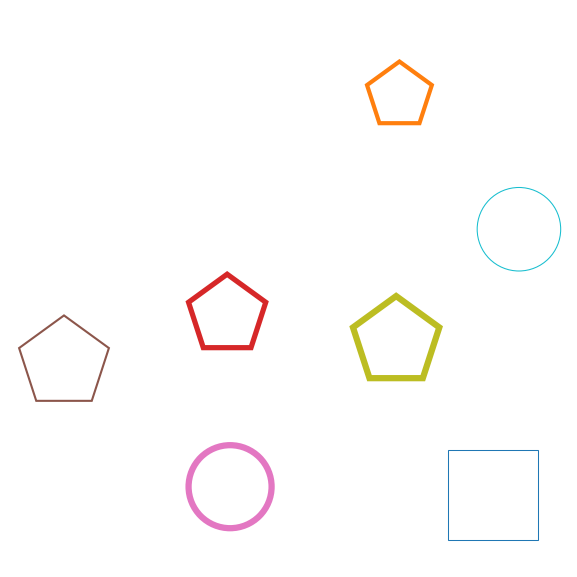[{"shape": "square", "thickness": 0.5, "radius": 0.39, "center": [0.854, 0.142]}, {"shape": "pentagon", "thickness": 2, "radius": 0.3, "center": [0.692, 0.834]}, {"shape": "pentagon", "thickness": 2.5, "radius": 0.35, "center": [0.393, 0.454]}, {"shape": "pentagon", "thickness": 1, "radius": 0.41, "center": [0.111, 0.371]}, {"shape": "circle", "thickness": 3, "radius": 0.36, "center": [0.398, 0.156]}, {"shape": "pentagon", "thickness": 3, "radius": 0.39, "center": [0.686, 0.408]}, {"shape": "circle", "thickness": 0.5, "radius": 0.36, "center": [0.899, 0.602]}]